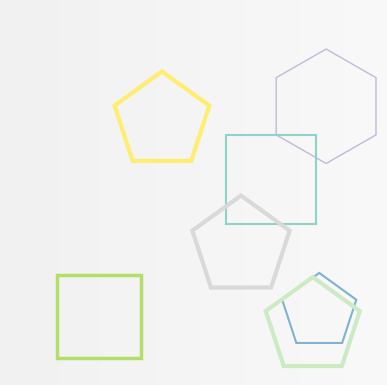[{"shape": "square", "thickness": 1.5, "radius": 0.58, "center": [0.699, 0.534]}, {"shape": "hexagon", "thickness": 1, "radius": 0.74, "center": [0.842, 0.724]}, {"shape": "pentagon", "thickness": 1.5, "radius": 0.5, "center": [0.824, 0.19]}, {"shape": "square", "thickness": 2.5, "radius": 0.54, "center": [0.256, 0.178]}, {"shape": "pentagon", "thickness": 3, "radius": 0.66, "center": [0.622, 0.36]}, {"shape": "pentagon", "thickness": 3, "radius": 0.64, "center": [0.807, 0.153]}, {"shape": "pentagon", "thickness": 3, "radius": 0.64, "center": [0.418, 0.686]}]